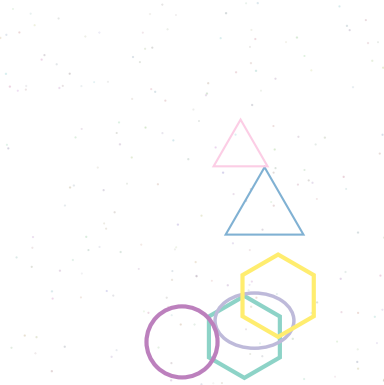[{"shape": "hexagon", "thickness": 3, "radius": 0.53, "center": [0.635, 0.125]}, {"shape": "oval", "thickness": 2.5, "radius": 0.51, "center": [0.661, 0.167]}, {"shape": "triangle", "thickness": 1.5, "radius": 0.58, "center": [0.687, 0.449]}, {"shape": "triangle", "thickness": 1.5, "radius": 0.4, "center": [0.625, 0.608]}, {"shape": "circle", "thickness": 3, "radius": 0.46, "center": [0.473, 0.112]}, {"shape": "hexagon", "thickness": 3, "radius": 0.53, "center": [0.722, 0.232]}]